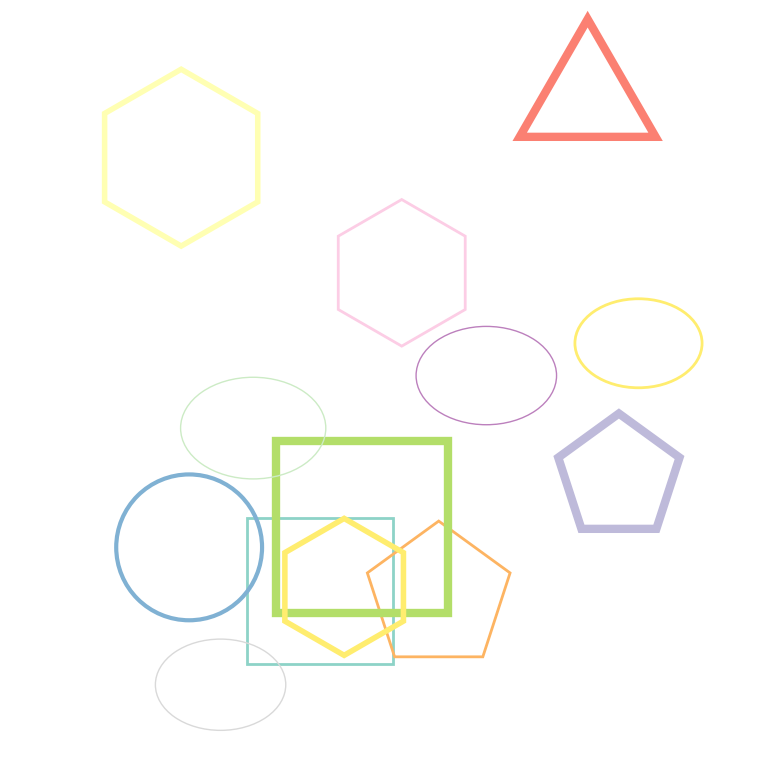[{"shape": "square", "thickness": 1, "radius": 0.47, "center": [0.416, 0.233]}, {"shape": "hexagon", "thickness": 2, "radius": 0.57, "center": [0.235, 0.795]}, {"shape": "pentagon", "thickness": 3, "radius": 0.41, "center": [0.804, 0.38]}, {"shape": "triangle", "thickness": 3, "radius": 0.51, "center": [0.763, 0.873]}, {"shape": "circle", "thickness": 1.5, "radius": 0.47, "center": [0.246, 0.289]}, {"shape": "pentagon", "thickness": 1, "radius": 0.49, "center": [0.57, 0.226]}, {"shape": "square", "thickness": 3, "radius": 0.56, "center": [0.47, 0.316]}, {"shape": "hexagon", "thickness": 1, "radius": 0.48, "center": [0.522, 0.646]}, {"shape": "oval", "thickness": 0.5, "radius": 0.42, "center": [0.286, 0.111]}, {"shape": "oval", "thickness": 0.5, "radius": 0.46, "center": [0.632, 0.512]}, {"shape": "oval", "thickness": 0.5, "radius": 0.47, "center": [0.329, 0.444]}, {"shape": "oval", "thickness": 1, "radius": 0.41, "center": [0.829, 0.554]}, {"shape": "hexagon", "thickness": 2, "radius": 0.44, "center": [0.447, 0.238]}]